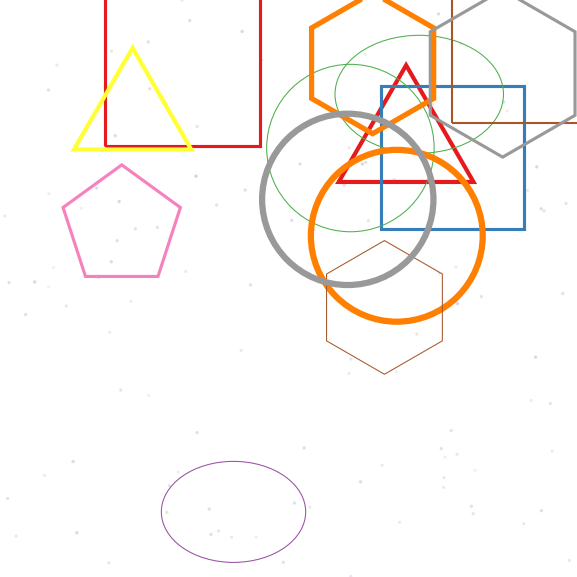[{"shape": "square", "thickness": 1.5, "radius": 0.67, "center": [0.316, 0.881]}, {"shape": "triangle", "thickness": 2, "radius": 0.67, "center": [0.703, 0.751]}, {"shape": "square", "thickness": 1.5, "radius": 0.62, "center": [0.784, 0.726]}, {"shape": "circle", "thickness": 0.5, "radius": 0.72, "center": [0.607, 0.743]}, {"shape": "oval", "thickness": 0.5, "radius": 0.73, "center": [0.726, 0.836]}, {"shape": "oval", "thickness": 0.5, "radius": 0.62, "center": [0.404, 0.113]}, {"shape": "hexagon", "thickness": 2.5, "radius": 0.61, "center": [0.645, 0.89]}, {"shape": "circle", "thickness": 3, "radius": 0.74, "center": [0.687, 0.591]}, {"shape": "triangle", "thickness": 2, "radius": 0.59, "center": [0.23, 0.799]}, {"shape": "square", "thickness": 1, "radius": 0.56, "center": [0.895, 0.9]}, {"shape": "hexagon", "thickness": 0.5, "radius": 0.58, "center": [0.666, 0.467]}, {"shape": "pentagon", "thickness": 1.5, "radius": 0.53, "center": [0.211, 0.607]}, {"shape": "circle", "thickness": 3, "radius": 0.74, "center": [0.602, 0.654]}, {"shape": "hexagon", "thickness": 1.5, "radius": 0.72, "center": [0.87, 0.872]}]